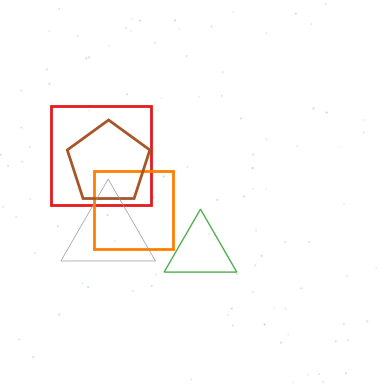[{"shape": "square", "thickness": 2, "radius": 0.65, "center": [0.262, 0.596]}, {"shape": "triangle", "thickness": 1, "radius": 0.54, "center": [0.521, 0.348]}, {"shape": "square", "thickness": 2, "radius": 0.51, "center": [0.346, 0.454]}, {"shape": "pentagon", "thickness": 2, "radius": 0.56, "center": [0.282, 0.576]}, {"shape": "triangle", "thickness": 0.5, "radius": 0.71, "center": [0.281, 0.393]}]